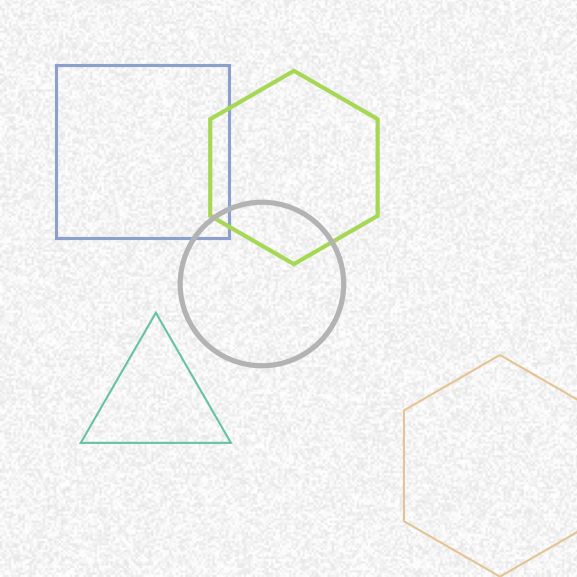[{"shape": "triangle", "thickness": 1, "radius": 0.75, "center": [0.27, 0.307]}, {"shape": "square", "thickness": 1.5, "radius": 0.75, "center": [0.247, 0.736]}, {"shape": "hexagon", "thickness": 2, "radius": 0.84, "center": [0.509, 0.709]}, {"shape": "hexagon", "thickness": 1, "radius": 0.96, "center": [0.866, 0.193]}, {"shape": "circle", "thickness": 2.5, "radius": 0.71, "center": [0.454, 0.507]}]